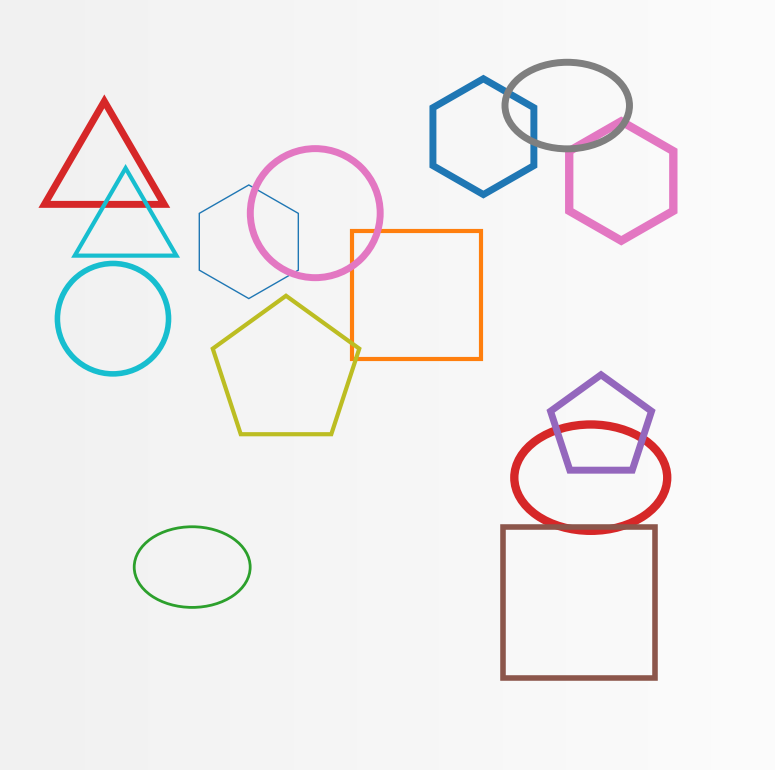[{"shape": "hexagon", "thickness": 0.5, "radius": 0.37, "center": [0.321, 0.686]}, {"shape": "hexagon", "thickness": 2.5, "radius": 0.38, "center": [0.624, 0.823]}, {"shape": "square", "thickness": 1.5, "radius": 0.42, "center": [0.537, 0.617]}, {"shape": "oval", "thickness": 1, "radius": 0.37, "center": [0.248, 0.264]}, {"shape": "triangle", "thickness": 2.5, "radius": 0.45, "center": [0.135, 0.779]}, {"shape": "oval", "thickness": 3, "radius": 0.49, "center": [0.762, 0.38]}, {"shape": "pentagon", "thickness": 2.5, "radius": 0.34, "center": [0.776, 0.445]}, {"shape": "square", "thickness": 2, "radius": 0.49, "center": [0.747, 0.218]}, {"shape": "circle", "thickness": 2.5, "radius": 0.42, "center": [0.407, 0.723]}, {"shape": "hexagon", "thickness": 3, "radius": 0.39, "center": [0.802, 0.765]}, {"shape": "oval", "thickness": 2.5, "radius": 0.4, "center": [0.732, 0.863]}, {"shape": "pentagon", "thickness": 1.5, "radius": 0.5, "center": [0.369, 0.516]}, {"shape": "circle", "thickness": 2, "radius": 0.36, "center": [0.146, 0.586]}, {"shape": "triangle", "thickness": 1.5, "radius": 0.38, "center": [0.162, 0.706]}]